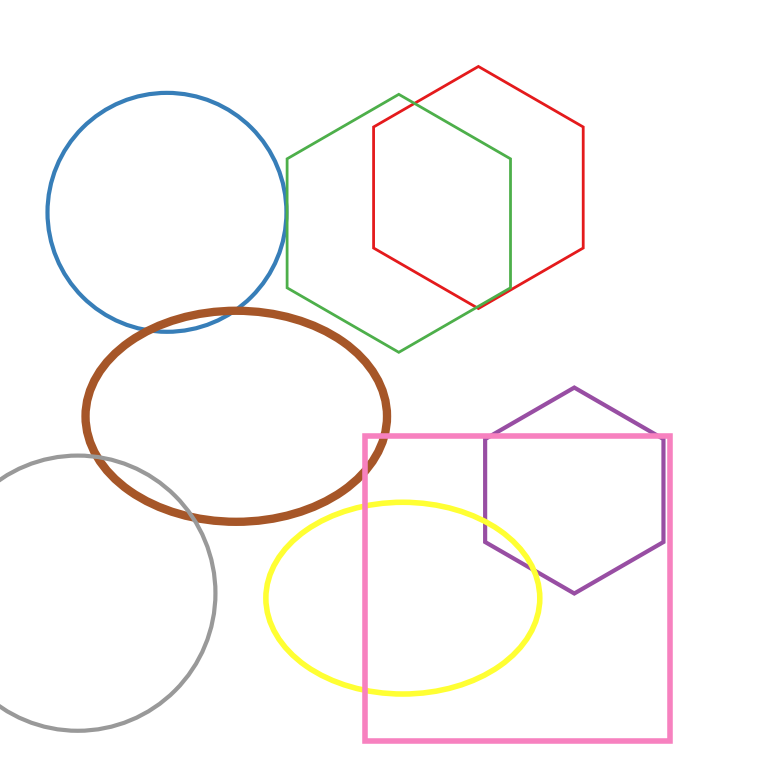[{"shape": "hexagon", "thickness": 1, "radius": 0.79, "center": [0.621, 0.756]}, {"shape": "circle", "thickness": 1.5, "radius": 0.78, "center": [0.217, 0.724]}, {"shape": "hexagon", "thickness": 1, "radius": 0.84, "center": [0.518, 0.71]}, {"shape": "hexagon", "thickness": 1.5, "radius": 0.67, "center": [0.746, 0.363]}, {"shape": "oval", "thickness": 2, "radius": 0.89, "center": [0.523, 0.223]}, {"shape": "oval", "thickness": 3, "radius": 0.98, "center": [0.307, 0.459]}, {"shape": "square", "thickness": 2, "radius": 0.99, "center": [0.673, 0.235]}, {"shape": "circle", "thickness": 1.5, "radius": 0.89, "center": [0.101, 0.23]}]